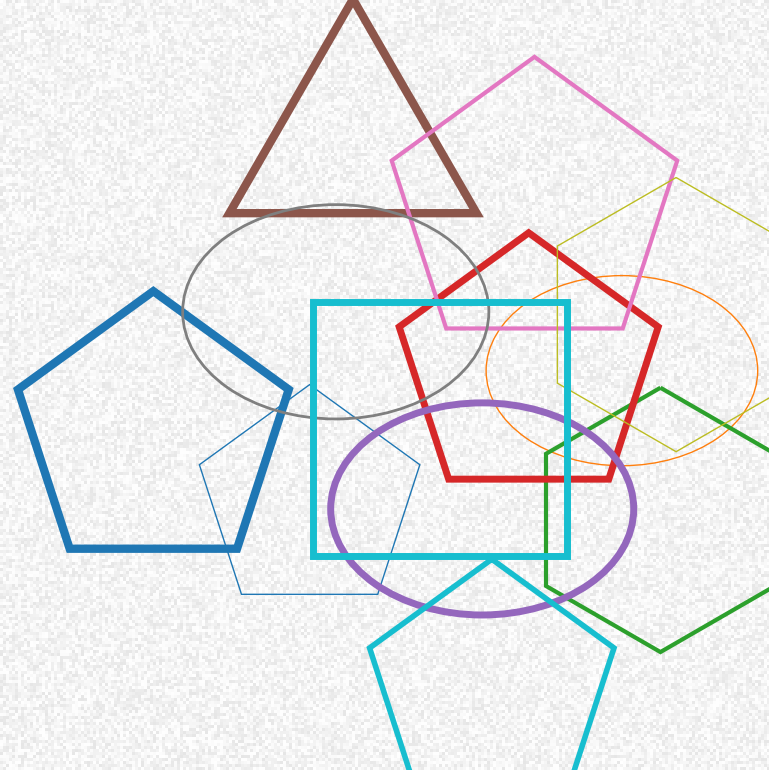[{"shape": "pentagon", "thickness": 3, "radius": 0.92, "center": [0.199, 0.437]}, {"shape": "pentagon", "thickness": 0.5, "radius": 0.75, "center": [0.402, 0.35]}, {"shape": "oval", "thickness": 0.5, "radius": 0.88, "center": [0.808, 0.519]}, {"shape": "hexagon", "thickness": 1.5, "radius": 0.86, "center": [0.858, 0.325]}, {"shape": "pentagon", "thickness": 2.5, "radius": 0.88, "center": [0.687, 0.521]}, {"shape": "oval", "thickness": 2.5, "radius": 0.98, "center": [0.626, 0.339]}, {"shape": "triangle", "thickness": 3, "radius": 0.93, "center": [0.458, 0.816]}, {"shape": "pentagon", "thickness": 1.5, "radius": 0.97, "center": [0.694, 0.731]}, {"shape": "oval", "thickness": 1, "radius": 0.99, "center": [0.436, 0.595]}, {"shape": "hexagon", "thickness": 0.5, "radius": 0.89, "center": [0.878, 0.591]}, {"shape": "pentagon", "thickness": 2, "radius": 0.83, "center": [0.639, 0.107]}, {"shape": "square", "thickness": 2.5, "radius": 0.82, "center": [0.572, 0.443]}]